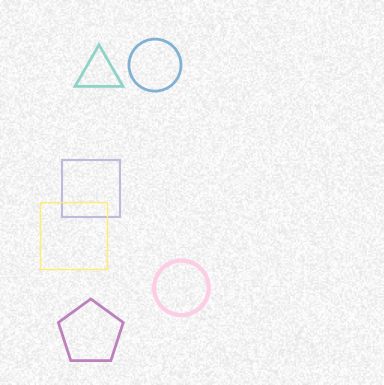[{"shape": "triangle", "thickness": 2, "radius": 0.36, "center": [0.257, 0.812]}, {"shape": "square", "thickness": 1.5, "radius": 0.37, "center": [0.236, 0.51]}, {"shape": "circle", "thickness": 2, "radius": 0.34, "center": [0.402, 0.831]}, {"shape": "circle", "thickness": 3, "radius": 0.35, "center": [0.471, 0.252]}, {"shape": "pentagon", "thickness": 2, "radius": 0.44, "center": [0.236, 0.135]}, {"shape": "square", "thickness": 1, "radius": 0.43, "center": [0.19, 0.388]}]